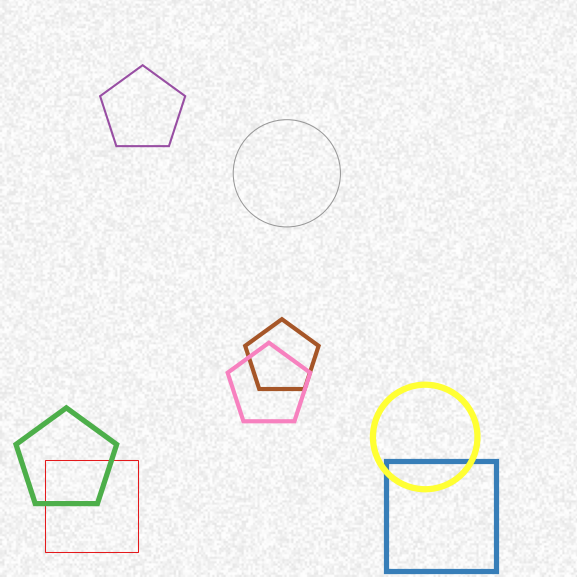[{"shape": "square", "thickness": 0.5, "radius": 0.4, "center": [0.158, 0.123]}, {"shape": "square", "thickness": 2.5, "radius": 0.48, "center": [0.764, 0.106]}, {"shape": "pentagon", "thickness": 2.5, "radius": 0.46, "center": [0.115, 0.201]}, {"shape": "pentagon", "thickness": 1, "radius": 0.39, "center": [0.247, 0.809]}, {"shape": "circle", "thickness": 3, "radius": 0.45, "center": [0.736, 0.242]}, {"shape": "pentagon", "thickness": 2, "radius": 0.33, "center": [0.488, 0.38]}, {"shape": "pentagon", "thickness": 2, "radius": 0.38, "center": [0.466, 0.33]}, {"shape": "circle", "thickness": 0.5, "radius": 0.46, "center": [0.497, 0.699]}]